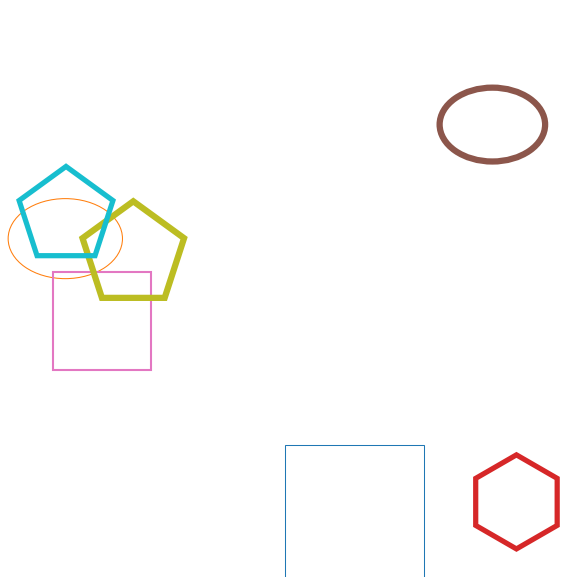[{"shape": "square", "thickness": 0.5, "radius": 0.6, "center": [0.614, 0.108]}, {"shape": "oval", "thickness": 0.5, "radius": 0.49, "center": [0.113, 0.586]}, {"shape": "hexagon", "thickness": 2.5, "radius": 0.41, "center": [0.894, 0.13]}, {"shape": "oval", "thickness": 3, "radius": 0.46, "center": [0.853, 0.783]}, {"shape": "square", "thickness": 1, "radius": 0.42, "center": [0.176, 0.443]}, {"shape": "pentagon", "thickness": 3, "radius": 0.46, "center": [0.231, 0.558]}, {"shape": "pentagon", "thickness": 2.5, "radius": 0.43, "center": [0.114, 0.625]}]